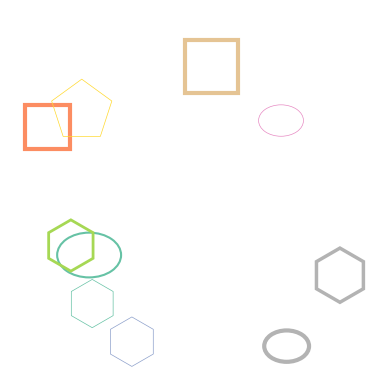[{"shape": "hexagon", "thickness": 0.5, "radius": 0.31, "center": [0.24, 0.212]}, {"shape": "oval", "thickness": 1.5, "radius": 0.42, "center": [0.231, 0.338]}, {"shape": "square", "thickness": 3, "radius": 0.29, "center": [0.124, 0.67]}, {"shape": "hexagon", "thickness": 0.5, "radius": 0.32, "center": [0.342, 0.113]}, {"shape": "oval", "thickness": 0.5, "radius": 0.29, "center": [0.73, 0.687]}, {"shape": "hexagon", "thickness": 2, "radius": 0.33, "center": [0.184, 0.362]}, {"shape": "pentagon", "thickness": 0.5, "radius": 0.41, "center": [0.212, 0.712]}, {"shape": "square", "thickness": 3, "radius": 0.35, "center": [0.55, 0.827]}, {"shape": "hexagon", "thickness": 2.5, "radius": 0.35, "center": [0.883, 0.285]}, {"shape": "oval", "thickness": 3, "radius": 0.29, "center": [0.745, 0.101]}]